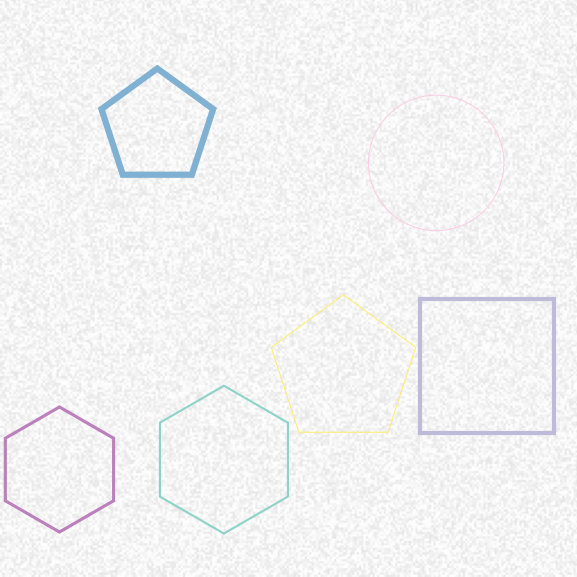[{"shape": "hexagon", "thickness": 1, "radius": 0.64, "center": [0.388, 0.203]}, {"shape": "square", "thickness": 2, "radius": 0.58, "center": [0.843, 0.366]}, {"shape": "pentagon", "thickness": 3, "radius": 0.51, "center": [0.272, 0.779]}, {"shape": "circle", "thickness": 0.5, "radius": 0.59, "center": [0.755, 0.717]}, {"shape": "hexagon", "thickness": 1.5, "radius": 0.54, "center": [0.103, 0.186]}, {"shape": "pentagon", "thickness": 0.5, "radius": 0.66, "center": [0.595, 0.357]}]